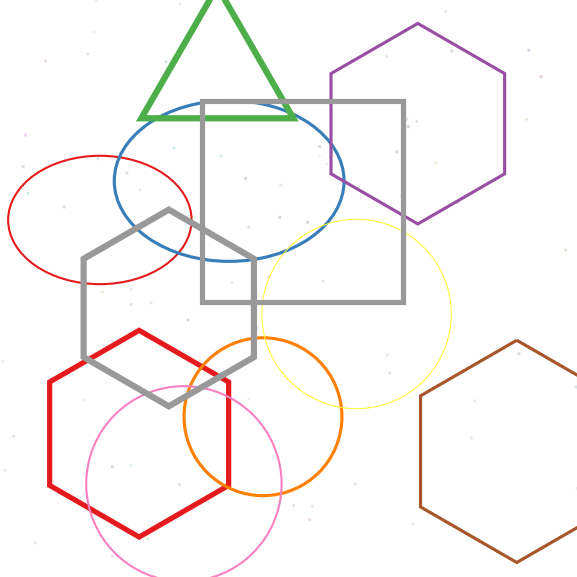[{"shape": "hexagon", "thickness": 2.5, "radius": 0.89, "center": [0.241, 0.248]}, {"shape": "oval", "thickness": 1, "radius": 0.79, "center": [0.173, 0.618]}, {"shape": "oval", "thickness": 1.5, "radius": 0.99, "center": [0.397, 0.686]}, {"shape": "triangle", "thickness": 3, "radius": 0.76, "center": [0.376, 0.87]}, {"shape": "hexagon", "thickness": 1.5, "radius": 0.87, "center": [0.724, 0.785]}, {"shape": "circle", "thickness": 1.5, "radius": 0.68, "center": [0.455, 0.278]}, {"shape": "circle", "thickness": 0.5, "radius": 0.82, "center": [0.617, 0.455]}, {"shape": "hexagon", "thickness": 1.5, "radius": 0.96, "center": [0.895, 0.218]}, {"shape": "circle", "thickness": 1, "radius": 0.85, "center": [0.318, 0.161]}, {"shape": "hexagon", "thickness": 3, "radius": 0.85, "center": [0.292, 0.466]}, {"shape": "square", "thickness": 2.5, "radius": 0.87, "center": [0.524, 0.651]}]